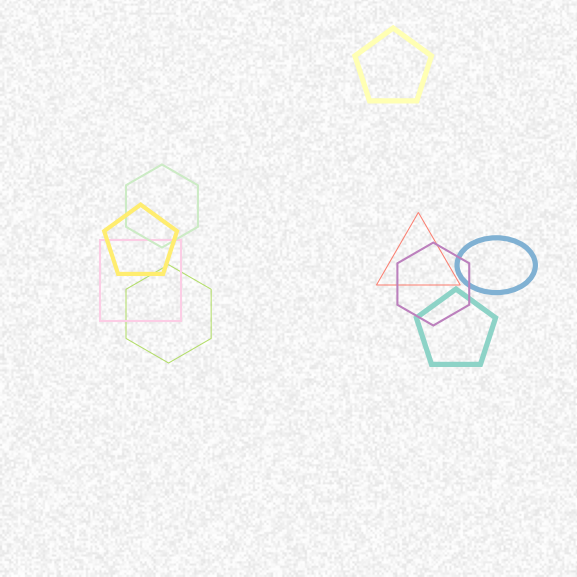[{"shape": "pentagon", "thickness": 2.5, "radius": 0.36, "center": [0.79, 0.427]}, {"shape": "pentagon", "thickness": 2.5, "radius": 0.35, "center": [0.681, 0.881]}, {"shape": "triangle", "thickness": 0.5, "radius": 0.42, "center": [0.724, 0.548]}, {"shape": "oval", "thickness": 2.5, "radius": 0.34, "center": [0.859, 0.54]}, {"shape": "hexagon", "thickness": 0.5, "radius": 0.43, "center": [0.292, 0.456]}, {"shape": "square", "thickness": 1, "radius": 0.35, "center": [0.243, 0.513]}, {"shape": "hexagon", "thickness": 1, "radius": 0.36, "center": [0.75, 0.507]}, {"shape": "hexagon", "thickness": 1, "radius": 0.36, "center": [0.28, 0.642]}, {"shape": "pentagon", "thickness": 2, "radius": 0.33, "center": [0.243, 0.578]}]